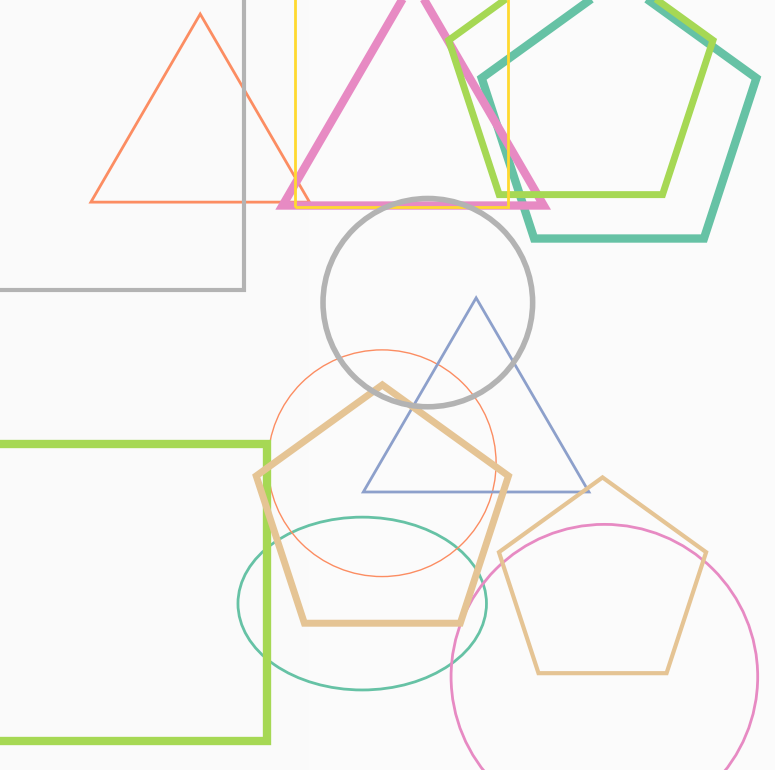[{"shape": "pentagon", "thickness": 3, "radius": 0.93, "center": [0.799, 0.841]}, {"shape": "oval", "thickness": 1, "radius": 0.8, "center": [0.467, 0.216]}, {"shape": "triangle", "thickness": 1, "radius": 0.81, "center": [0.258, 0.819]}, {"shape": "circle", "thickness": 0.5, "radius": 0.74, "center": [0.493, 0.398]}, {"shape": "triangle", "thickness": 1, "radius": 0.84, "center": [0.614, 0.445]}, {"shape": "circle", "thickness": 1, "radius": 0.99, "center": [0.78, 0.121]}, {"shape": "triangle", "thickness": 3, "radius": 0.97, "center": [0.533, 0.83]}, {"shape": "square", "thickness": 3, "radius": 0.96, "center": [0.152, 0.231]}, {"shape": "pentagon", "thickness": 2.5, "radius": 0.9, "center": [0.749, 0.892]}, {"shape": "square", "thickness": 1, "radius": 0.69, "center": [0.518, 0.869]}, {"shape": "pentagon", "thickness": 2.5, "radius": 0.86, "center": [0.493, 0.329]}, {"shape": "pentagon", "thickness": 1.5, "radius": 0.7, "center": [0.777, 0.239]}, {"shape": "square", "thickness": 1.5, "radius": 0.96, "center": [0.122, 0.816]}, {"shape": "circle", "thickness": 2, "radius": 0.68, "center": [0.552, 0.607]}]